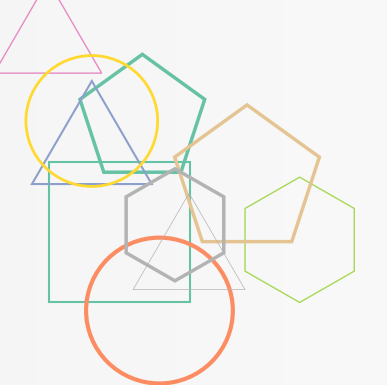[{"shape": "square", "thickness": 1.5, "radius": 0.91, "center": [0.308, 0.396]}, {"shape": "pentagon", "thickness": 2.5, "radius": 0.85, "center": [0.367, 0.69]}, {"shape": "circle", "thickness": 3, "radius": 0.95, "center": [0.412, 0.193]}, {"shape": "triangle", "thickness": 1.5, "radius": 0.89, "center": [0.237, 0.611]}, {"shape": "triangle", "thickness": 1, "radius": 0.8, "center": [0.124, 0.89]}, {"shape": "hexagon", "thickness": 1, "radius": 0.81, "center": [0.773, 0.377]}, {"shape": "circle", "thickness": 2, "radius": 0.85, "center": [0.237, 0.686]}, {"shape": "pentagon", "thickness": 2.5, "radius": 0.98, "center": [0.638, 0.531]}, {"shape": "triangle", "thickness": 0.5, "radius": 0.83, "center": [0.488, 0.331]}, {"shape": "hexagon", "thickness": 2.5, "radius": 0.73, "center": [0.452, 0.416]}]